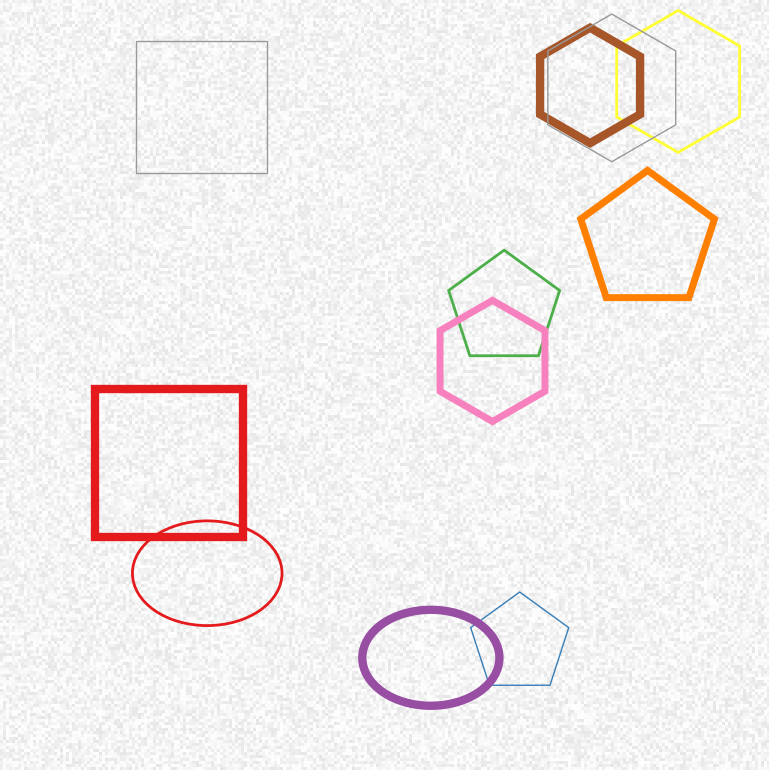[{"shape": "square", "thickness": 3, "radius": 0.48, "center": [0.22, 0.399]}, {"shape": "oval", "thickness": 1, "radius": 0.49, "center": [0.269, 0.256]}, {"shape": "pentagon", "thickness": 0.5, "radius": 0.33, "center": [0.675, 0.164]}, {"shape": "pentagon", "thickness": 1, "radius": 0.38, "center": [0.655, 0.599]}, {"shape": "oval", "thickness": 3, "radius": 0.45, "center": [0.56, 0.146]}, {"shape": "pentagon", "thickness": 2.5, "radius": 0.46, "center": [0.841, 0.687]}, {"shape": "hexagon", "thickness": 1, "radius": 0.46, "center": [0.881, 0.894]}, {"shape": "hexagon", "thickness": 3, "radius": 0.37, "center": [0.766, 0.889]}, {"shape": "hexagon", "thickness": 2.5, "radius": 0.39, "center": [0.64, 0.531]}, {"shape": "hexagon", "thickness": 0.5, "radius": 0.48, "center": [0.795, 0.886]}, {"shape": "square", "thickness": 0.5, "radius": 0.43, "center": [0.262, 0.861]}]